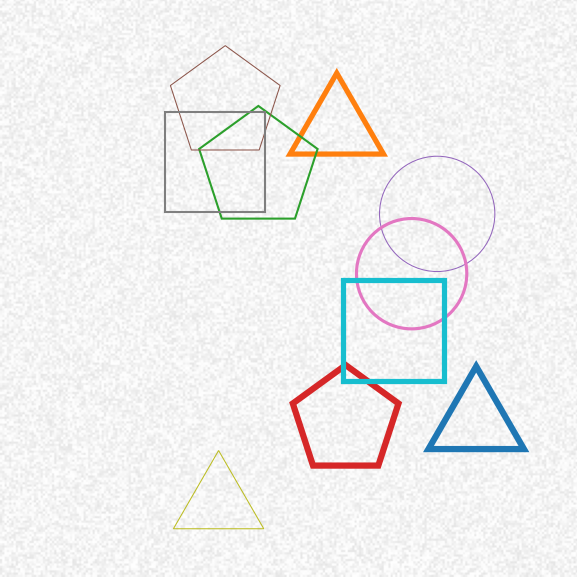[{"shape": "triangle", "thickness": 3, "radius": 0.48, "center": [0.825, 0.269]}, {"shape": "triangle", "thickness": 2.5, "radius": 0.47, "center": [0.583, 0.779]}, {"shape": "pentagon", "thickness": 1, "radius": 0.54, "center": [0.447, 0.708]}, {"shape": "pentagon", "thickness": 3, "radius": 0.48, "center": [0.599, 0.271]}, {"shape": "circle", "thickness": 0.5, "radius": 0.5, "center": [0.757, 0.629]}, {"shape": "pentagon", "thickness": 0.5, "radius": 0.5, "center": [0.39, 0.82]}, {"shape": "circle", "thickness": 1.5, "radius": 0.48, "center": [0.713, 0.525]}, {"shape": "square", "thickness": 1, "radius": 0.43, "center": [0.373, 0.719]}, {"shape": "triangle", "thickness": 0.5, "radius": 0.45, "center": [0.379, 0.129]}, {"shape": "square", "thickness": 2.5, "radius": 0.44, "center": [0.681, 0.426]}]